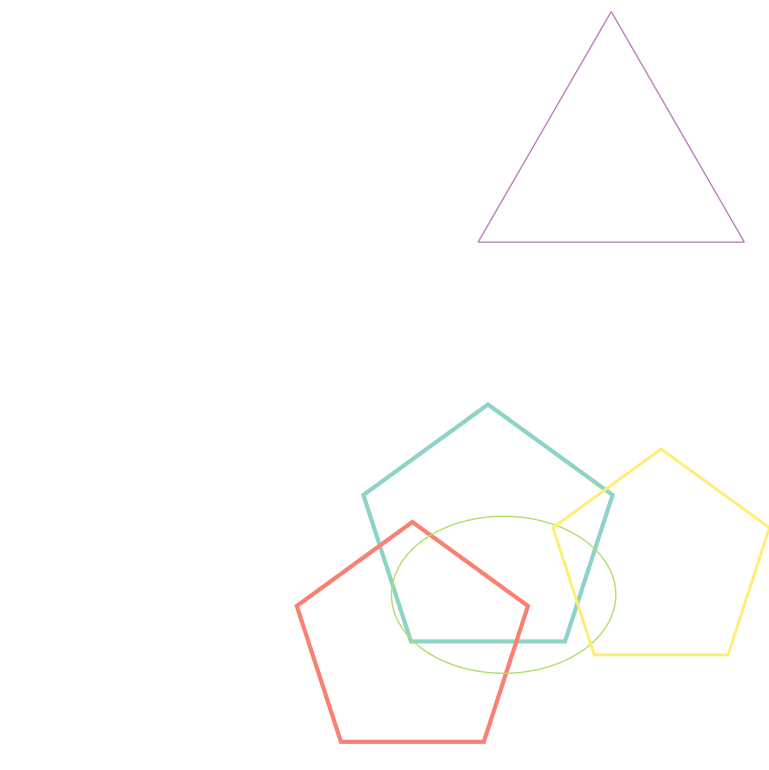[{"shape": "pentagon", "thickness": 1.5, "radius": 0.85, "center": [0.634, 0.305]}, {"shape": "pentagon", "thickness": 1.5, "radius": 0.79, "center": [0.536, 0.164]}, {"shape": "oval", "thickness": 0.5, "radius": 0.73, "center": [0.654, 0.228]}, {"shape": "triangle", "thickness": 0.5, "radius": 1.0, "center": [0.794, 0.785]}, {"shape": "pentagon", "thickness": 1, "radius": 0.74, "center": [0.859, 0.269]}]